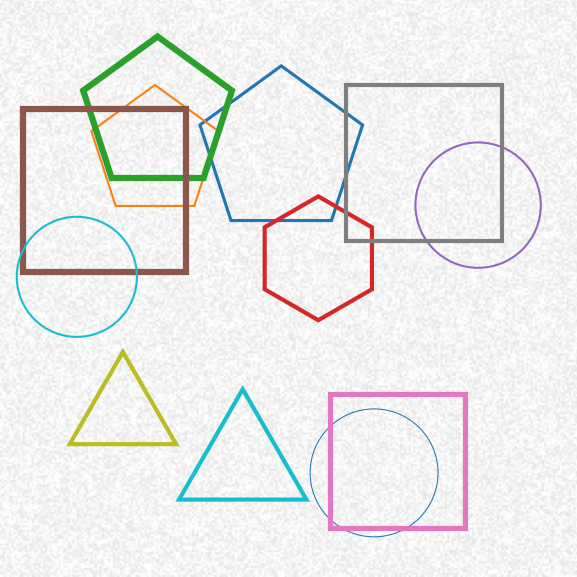[{"shape": "pentagon", "thickness": 1.5, "radius": 0.74, "center": [0.487, 0.737]}, {"shape": "circle", "thickness": 0.5, "radius": 0.55, "center": [0.648, 0.18]}, {"shape": "pentagon", "thickness": 1, "radius": 0.58, "center": [0.268, 0.736]}, {"shape": "pentagon", "thickness": 3, "radius": 0.68, "center": [0.273, 0.8]}, {"shape": "hexagon", "thickness": 2, "radius": 0.54, "center": [0.551, 0.552]}, {"shape": "circle", "thickness": 1, "radius": 0.54, "center": [0.828, 0.644]}, {"shape": "square", "thickness": 3, "radius": 0.71, "center": [0.181, 0.669]}, {"shape": "square", "thickness": 2.5, "radius": 0.58, "center": [0.688, 0.201]}, {"shape": "square", "thickness": 2, "radius": 0.68, "center": [0.734, 0.717]}, {"shape": "triangle", "thickness": 2, "radius": 0.53, "center": [0.213, 0.283]}, {"shape": "triangle", "thickness": 2, "radius": 0.64, "center": [0.42, 0.198]}, {"shape": "circle", "thickness": 1, "radius": 0.52, "center": [0.133, 0.52]}]